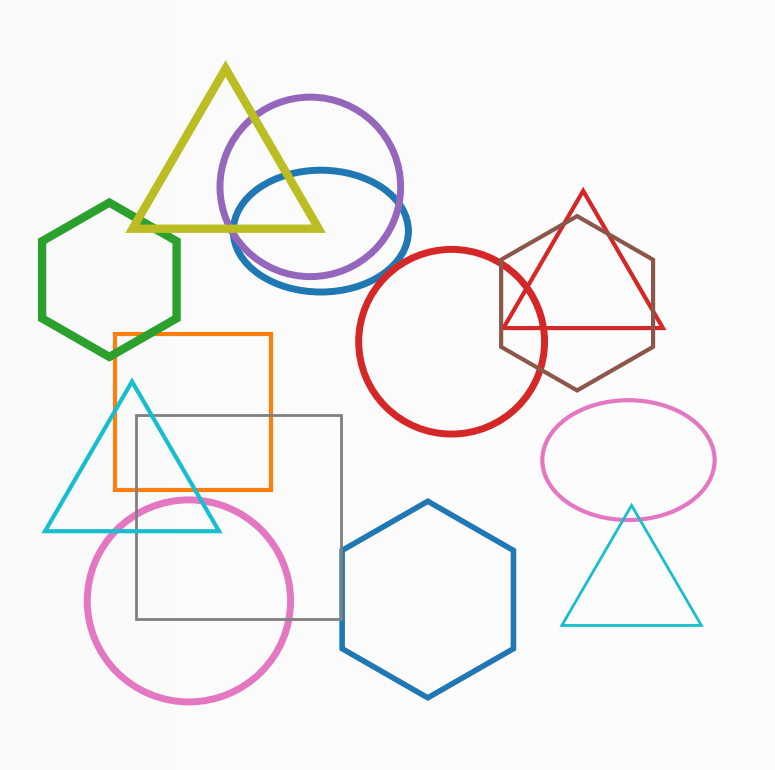[{"shape": "oval", "thickness": 2.5, "radius": 0.57, "center": [0.414, 0.7]}, {"shape": "hexagon", "thickness": 2, "radius": 0.64, "center": [0.552, 0.221]}, {"shape": "square", "thickness": 1.5, "radius": 0.51, "center": [0.249, 0.465]}, {"shape": "hexagon", "thickness": 3, "radius": 0.5, "center": [0.141, 0.637]}, {"shape": "circle", "thickness": 2.5, "radius": 0.6, "center": [0.583, 0.556]}, {"shape": "triangle", "thickness": 1.5, "radius": 0.59, "center": [0.752, 0.633]}, {"shape": "circle", "thickness": 2.5, "radius": 0.58, "center": [0.4, 0.757]}, {"shape": "hexagon", "thickness": 1.5, "radius": 0.57, "center": [0.745, 0.606]}, {"shape": "circle", "thickness": 2.5, "radius": 0.66, "center": [0.244, 0.22]}, {"shape": "oval", "thickness": 1.5, "radius": 0.56, "center": [0.811, 0.402]}, {"shape": "square", "thickness": 1, "radius": 0.66, "center": [0.308, 0.328]}, {"shape": "triangle", "thickness": 3, "radius": 0.69, "center": [0.291, 0.772]}, {"shape": "triangle", "thickness": 1.5, "radius": 0.65, "center": [0.17, 0.375]}, {"shape": "triangle", "thickness": 1, "radius": 0.52, "center": [0.815, 0.24]}]